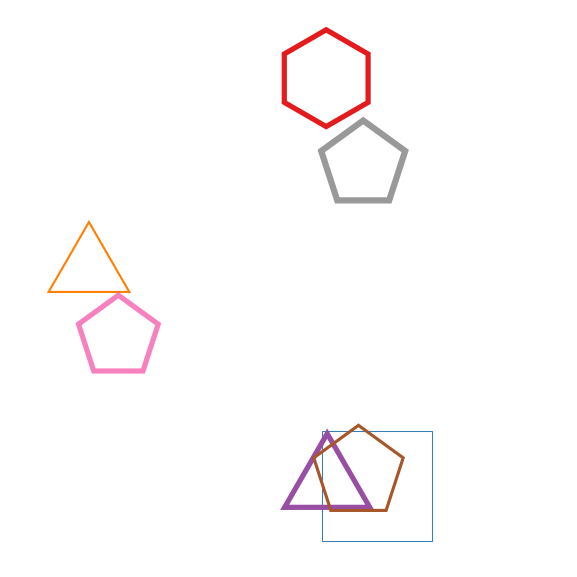[{"shape": "hexagon", "thickness": 2.5, "radius": 0.42, "center": [0.565, 0.864]}, {"shape": "square", "thickness": 0.5, "radius": 0.48, "center": [0.652, 0.158]}, {"shape": "triangle", "thickness": 2.5, "radius": 0.43, "center": [0.567, 0.163]}, {"shape": "triangle", "thickness": 1, "radius": 0.4, "center": [0.154, 0.534]}, {"shape": "pentagon", "thickness": 1.5, "radius": 0.41, "center": [0.621, 0.181]}, {"shape": "pentagon", "thickness": 2.5, "radius": 0.36, "center": [0.205, 0.415]}, {"shape": "pentagon", "thickness": 3, "radius": 0.38, "center": [0.629, 0.714]}]